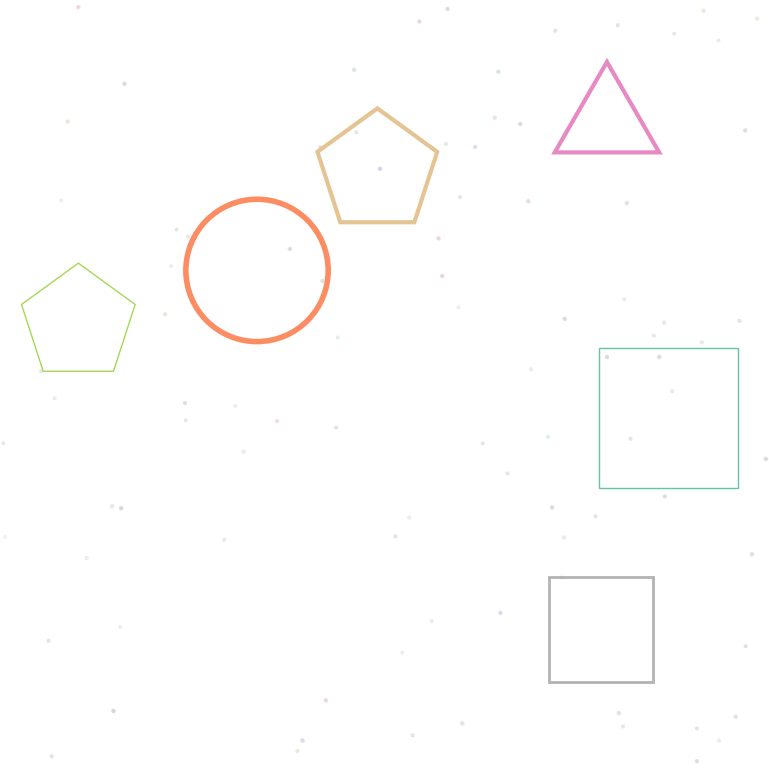[{"shape": "square", "thickness": 0.5, "radius": 0.45, "center": [0.868, 0.457]}, {"shape": "circle", "thickness": 2, "radius": 0.46, "center": [0.334, 0.649]}, {"shape": "triangle", "thickness": 1.5, "radius": 0.39, "center": [0.788, 0.841]}, {"shape": "pentagon", "thickness": 0.5, "radius": 0.39, "center": [0.102, 0.581]}, {"shape": "pentagon", "thickness": 1.5, "radius": 0.41, "center": [0.49, 0.778]}, {"shape": "square", "thickness": 1, "radius": 0.34, "center": [0.781, 0.182]}]